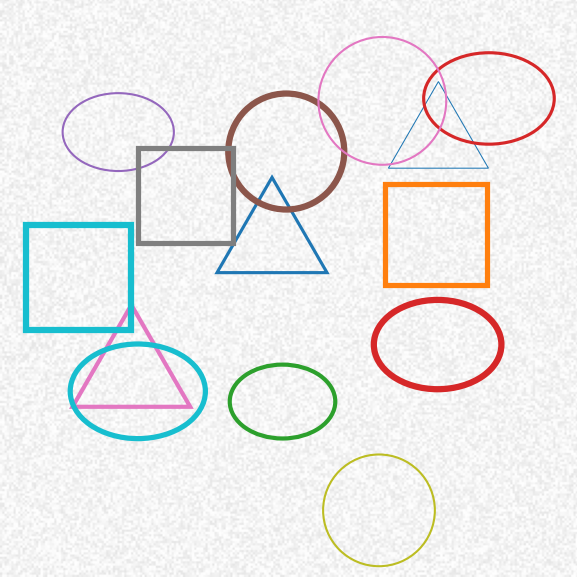[{"shape": "triangle", "thickness": 0.5, "radius": 0.5, "center": [0.759, 0.758]}, {"shape": "triangle", "thickness": 1.5, "radius": 0.55, "center": [0.471, 0.582]}, {"shape": "square", "thickness": 2.5, "radius": 0.44, "center": [0.755, 0.593]}, {"shape": "oval", "thickness": 2, "radius": 0.46, "center": [0.489, 0.304]}, {"shape": "oval", "thickness": 3, "radius": 0.55, "center": [0.758, 0.402]}, {"shape": "oval", "thickness": 1.5, "radius": 0.57, "center": [0.847, 0.829]}, {"shape": "oval", "thickness": 1, "radius": 0.48, "center": [0.205, 0.77]}, {"shape": "circle", "thickness": 3, "radius": 0.5, "center": [0.496, 0.737]}, {"shape": "triangle", "thickness": 2, "radius": 0.59, "center": [0.228, 0.354]}, {"shape": "circle", "thickness": 1, "radius": 0.55, "center": [0.662, 0.824]}, {"shape": "square", "thickness": 2.5, "radius": 0.41, "center": [0.322, 0.66]}, {"shape": "circle", "thickness": 1, "radius": 0.48, "center": [0.656, 0.115]}, {"shape": "oval", "thickness": 2.5, "radius": 0.59, "center": [0.239, 0.322]}, {"shape": "square", "thickness": 3, "radius": 0.45, "center": [0.136, 0.518]}]